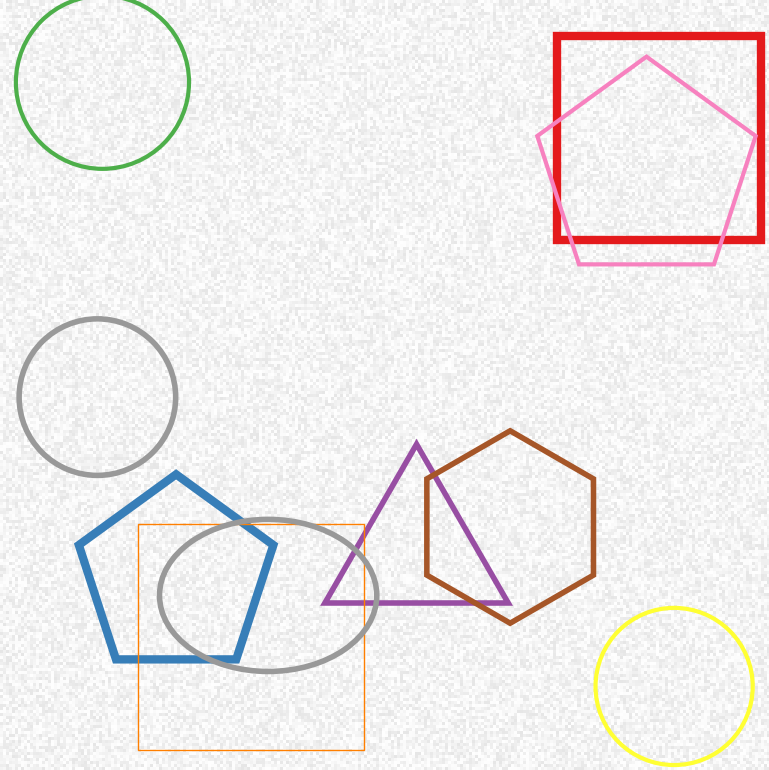[{"shape": "square", "thickness": 3, "radius": 0.66, "center": [0.856, 0.82]}, {"shape": "pentagon", "thickness": 3, "radius": 0.66, "center": [0.229, 0.251]}, {"shape": "circle", "thickness": 1.5, "radius": 0.56, "center": [0.133, 0.893]}, {"shape": "triangle", "thickness": 2, "radius": 0.69, "center": [0.541, 0.286]}, {"shape": "square", "thickness": 0.5, "radius": 0.73, "center": [0.326, 0.173]}, {"shape": "circle", "thickness": 1.5, "radius": 0.51, "center": [0.875, 0.108]}, {"shape": "hexagon", "thickness": 2, "radius": 0.62, "center": [0.663, 0.316]}, {"shape": "pentagon", "thickness": 1.5, "radius": 0.75, "center": [0.84, 0.777]}, {"shape": "oval", "thickness": 2, "radius": 0.71, "center": [0.348, 0.227]}, {"shape": "circle", "thickness": 2, "radius": 0.51, "center": [0.126, 0.484]}]